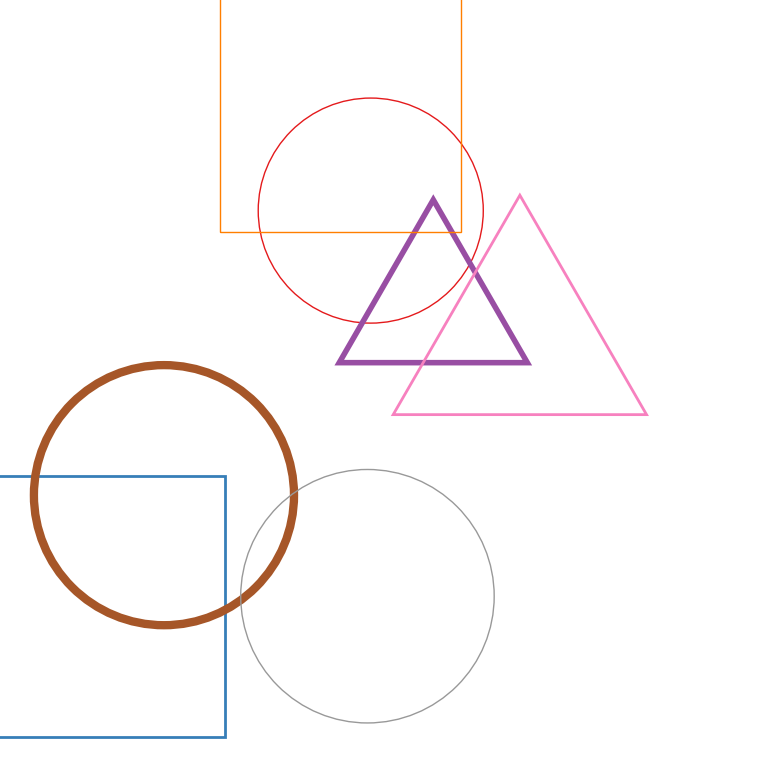[{"shape": "circle", "thickness": 0.5, "radius": 0.73, "center": [0.481, 0.727]}, {"shape": "square", "thickness": 1, "radius": 0.84, "center": [0.123, 0.212]}, {"shape": "triangle", "thickness": 2, "radius": 0.71, "center": [0.563, 0.6]}, {"shape": "square", "thickness": 0.5, "radius": 0.78, "center": [0.442, 0.856]}, {"shape": "circle", "thickness": 3, "radius": 0.84, "center": [0.213, 0.357]}, {"shape": "triangle", "thickness": 1, "radius": 0.95, "center": [0.675, 0.557]}, {"shape": "circle", "thickness": 0.5, "radius": 0.82, "center": [0.477, 0.226]}]